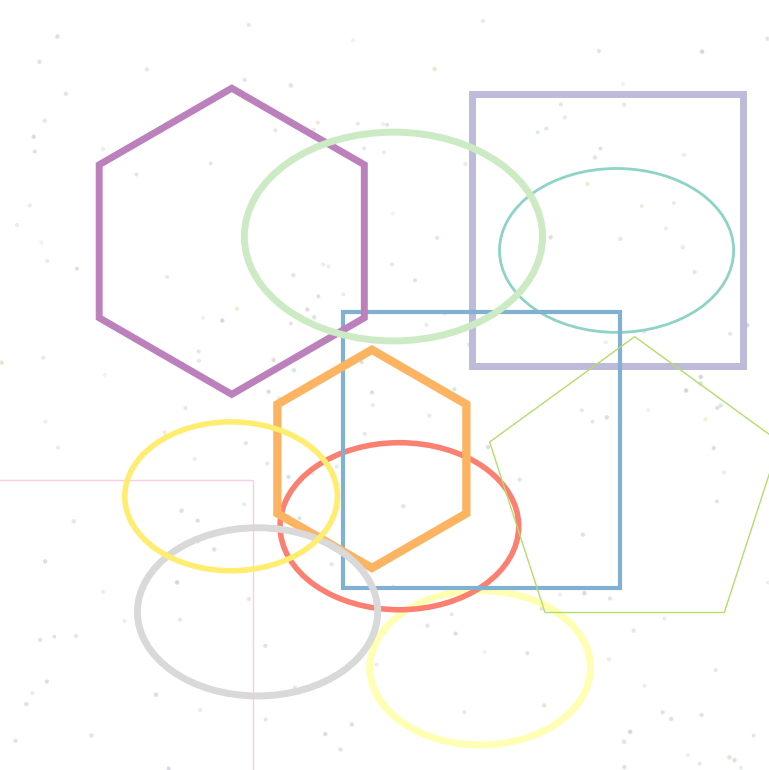[{"shape": "oval", "thickness": 1, "radius": 0.76, "center": [0.801, 0.675]}, {"shape": "oval", "thickness": 2.5, "radius": 0.72, "center": [0.624, 0.133]}, {"shape": "square", "thickness": 2.5, "radius": 0.88, "center": [0.789, 0.701]}, {"shape": "oval", "thickness": 2, "radius": 0.77, "center": [0.519, 0.317]}, {"shape": "square", "thickness": 1.5, "radius": 0.9, "center": [0.625, 0.416]}, {"shape": "hexagon", "thickness": 3, "radius": 0.71, "center": [0.483, 0.404]}, {"shape": "pentagon", "thickness": 0.5, "radius": 0.99, "center": [0.824, 0.365]}, {"shape": "square", "thickness": 0.5, "radius": 0.99, "center": [0.13, 0.178]}, {"shape": "oval", "thickness": 2.5, "radius": 0.78, "center": [0.334, 0.205]}, {"shape": "hexagon", "thickness": 2.5, "radius": 0.99, "center": [0.301, 0.687]}, {"shape": "oval", "thickness": 2.5, "radius": 0.97, "center": [0.511, 0.693]}, {"shape": "oval", "thickness": 2, "radius": 0.69, "center": [0.3, 0.355]}]